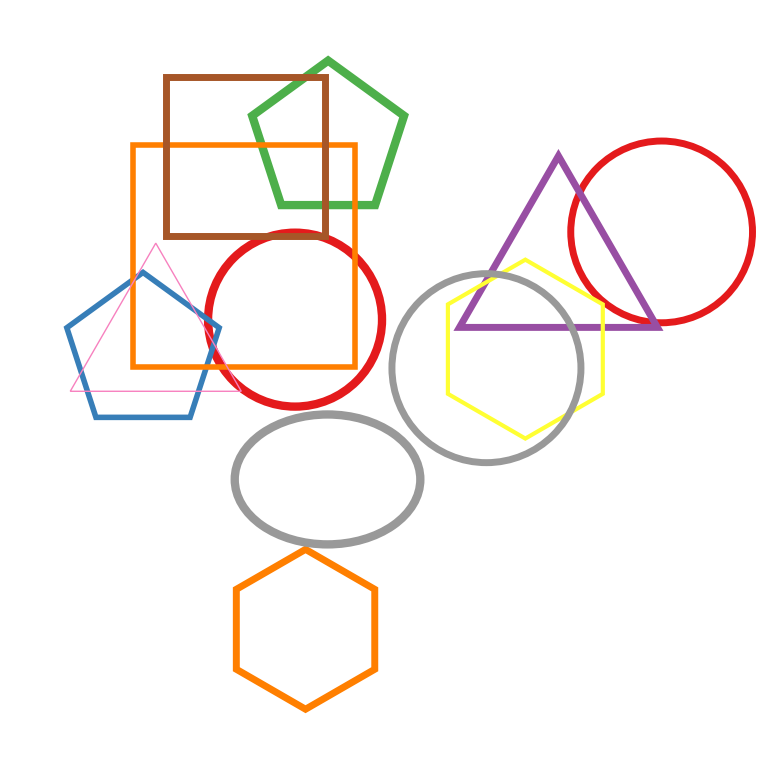[{"shape": "circle", "thickness": 2.5, "radius": 0.59, "center": [0.859, 0.699]}, {"shape": "circle", "thickness": 3, "radius": 0.56, "center": [0.383, 0.585]}, {"shape": "pentagon", "thickness": 2, "radius": 0.52, "center": [0.186, 0.542]}, {"shape": "pentagon", "thickness": 3, "radius": 0.52, "center": [0.426, 0.818]}, {"shape": "triangle", "thickness": 2.5, "radius": 0.74, "center": [0.725, 0.649]}, {"shape": "square", "thickness": 2, "radius": 0.72, "center": [0.316, 0.668]}, {"shape": "hexagon", "thickness": 2.5, "radius": 0.52, "center": [0.397, 0.183]}, {"shape": "hexagon", "thickness": 1.5, "radius": 0.58, "center": [0.682, 0.547]}, {"shape": "square", "thickness": 2.5, "radius": 0.52, "center": [0.318, 0.796]}, {"shape": "triangle", "thickness": 0.5, "radius": 0.64, "center": [0.202, 0.556]}, {"shape": "oval", "thickness": 3, "radius": 0.6, "center": [0.425, 0.377]}, {"shape": "circle", "thickness": 2.5, "radius": 0.61, "center": [0.632, 0.522]}]